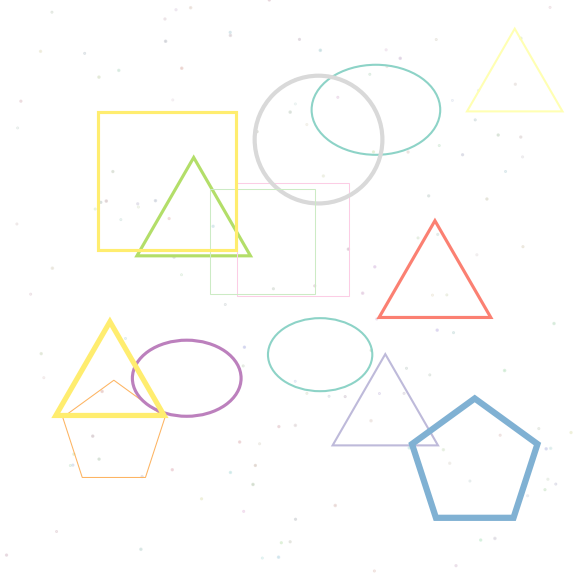[{"shape": "oval", "thickness": 1, "radius": 0.45, "center": [0.554, 0.385]}, {"shape": "oval", "thickness": 1, "radius": 0.56, "center": [0.651, 0.809]}, {"shape": "triangle", "thickness": 1, "radius": 0.48, "center": [0.891, 0.854]}, {"shape": "triangle", "thickness": 1, "radius": 0.53, "center": [0.667, 0.281]}, {"shape": "triangle", "thickness": 1.5, "radius": 0.56, "center": [0.753, 0.505]}, {"shape": "pentagon", "thickness": 3, "radius": 0.57, "center": [0.822, 0.195]}, {"shape": "pentagon", "thickness": 0.5, "radius": 0.47, "center": [0.197, 0.248]}, {"shape": "triangle", "thickness": 1.5, "radius": 0.57, "center": [0.335, 0.613]}, {"shape": "square", "thickness": 0.5, "radius": 0.49, "center": [0.507, 0.585]}, {"shape": "circle", "thickness": 2, "radius": 0.55, "center": [0.552, 0.757]}, {"shape": "oval", "thickness": 1.5, "radius": 0.47, "center": [0.323, 0.344]}, {"shape": "square", "thickness": 0.5, "radius": 0.45, "center": [0.454, 0.581]}, {"shape": "square", "thickness": 1.5, "radius": 0.6, "center": [0.289, 0.686]}, {"shape": "triangle", "thickness": 2.5, "radius": 0.54, "center": [0.19, 0.334]}]